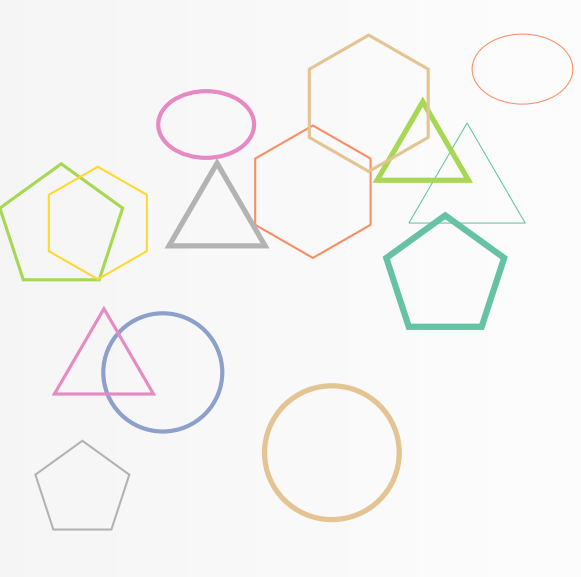[{"shape": "triangle", "thickness": 0.5, "radius": 0.58, "center": [0.804, 0.671]}, {"shape": "pentagon", "thickness": 3, "radius": 0.53, "center": [0.766, 0.52]}, {"shape": "hexagon", "thickness": 1, "radius": 0.57, "center": [0.538, 0.667]}, {"shape": "oval", "thickness": 0.5, "radius": 0.43, "center": [0.899, 0.879]}, {"shape": "circle", "thickness": 2, "radius": 0.51, "center": [0.28, 0.354]}, {"shape": "triangle", "thickness": 1.5, "radius": 0.49, "center": [0.179, 0.366]}, {"shape": "oval", "thickness": 2, "radius": 0.41, "center": [0.355, 0.784]}, {"shape": "pentagon", "thickness": 1.5, "radius": 0.56, "center": [0.105, 0.604]}, {"shape": "triangle", "thickness": 2.5, "radius": 0.45, "center": [0.727, 0.732]}, {"shape": "hexagon", "thickness": 1, "radius": 0.49, "center": [0.168, 0.613]}, {"shape": "hexagon", "thickness": 1.5, "radius": 0.59, "center": [0.634, 0.82]}, {"shape": "circle", "thickness": 2.5, "radius": 0.58, "center": [0.571, 0.215]}, {"shape": "triangle", "thickness": 2.5, "radius": 0.48, "center": [0.373, 0.621]}, {"shape": "pentagon", "thickness": 1, "radius": 0.42, "center": [0.142, 0.151]}]